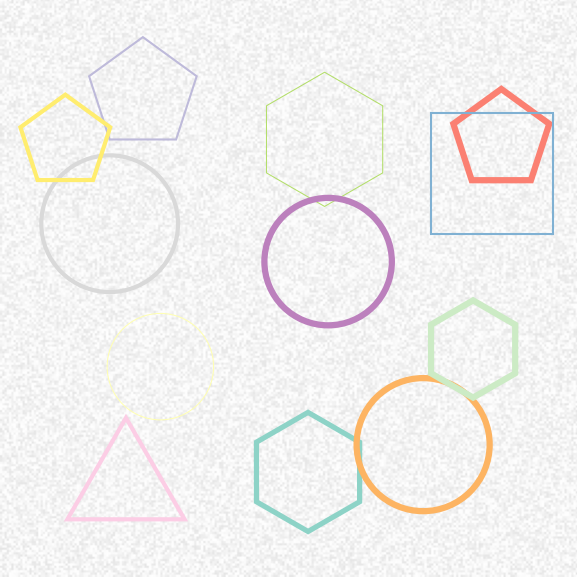[{"shape": "hexagon", "thickness": 2.5, "radius": 0.52, "center": [0.533, 0.182]}, {"shape": "circle", "thickness": 0.5, "radius": 0.46, "center": [0.278, 0.364]}, {"shape": "pentagon", "thickness": 1, "radius": 0.49, "center": [0.247, 0.837]}, {"shape": "pentagon", "thickness": 3, "radius": 0.44, "center": [0.868, 0.758]}, {"shape": "square", "thickness": 1, "radius": 0.53, "center": [0.851, 0.699]}, {"shape": "circle", "thickness": 3, "radius": 0.58, "center": [0.733, 0.229]}, {"shape": "hexagon", "thickness": 0.5, "radius": 0.58, "center": [0.562, 0.758]}, {"shape": "triangle", "thickness": 2, "radius": 0.59, "center": [0.218, 0.158]}, {"shape": "circle", "thickness": 2, "radius": 0.59, "center": [0.19, 0.612]}, {"shape": "circle", "thickness": 3, "radius": 0.55, "center": [0.568, 0.546]}, {"shape": "hexagon", "thickness": 3, "radius": 0.42, "center": [0.819, 0.395]}, {"shape": "pentagon", "thickness": 2, "radius": 0.41, "center": [0.113, 0.753]}]